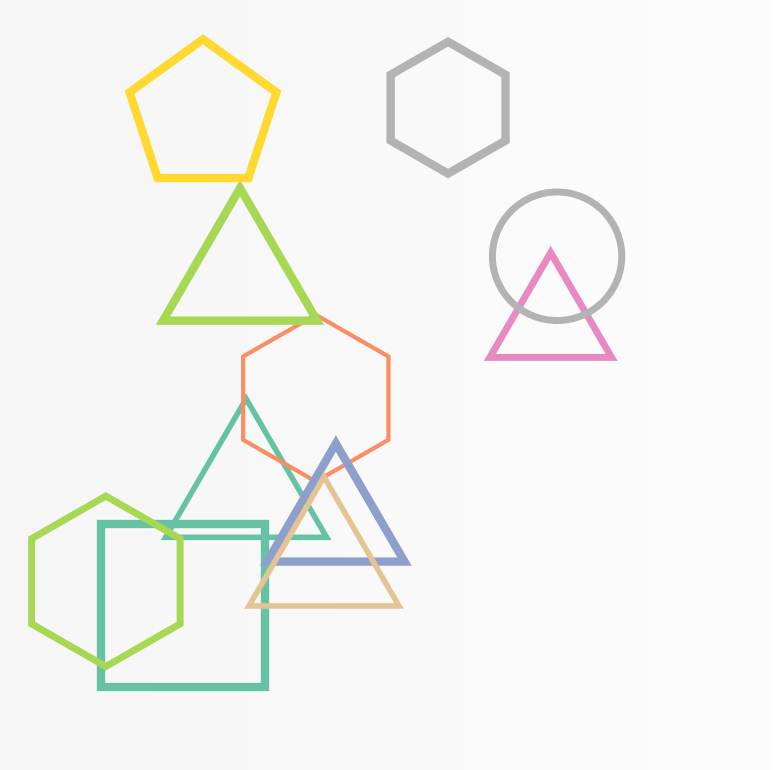[{"shape": "square", "thickness": 3, "radius": 0.53, "center": [0.236, 0.213]}, {"shape": "triangle", "thickness": 2, "radius": 0.6, "center": [0.318, 0.362]}, {"shape": "hexagon", "thickness": 1.5, "radius": 0.54, "center": [0.407, 0.483]}, {"shape": "triangle", "thickness": 3, "radius": 0.51, "center": [0.433, 0.322]}, {"shape": "triangle", "thickness": 2.5, "radius": 0.45, "center": [0.711, 0.581]}, {"shape": "triangle", "thickness": 3, "radius": 0.57, "center": [0.31, 0.641]}, {"shape": "hexagon", "thickness": 2.5, "radius": 0.55, "center": [0.137, 0.245]}, {"shape": "pentagon", "thickness": 3, "radius": 0.5, "center": [0.262, 0.849]}, {"shape": "triangle", "thickness": 2, "radius": 0.56, "center": [0.418, 0.269]}, {"shape": "circle", "thickness": 2.5, "radius": 0.42, "center": [0.719, 0.667]}, {"shape": "hexagon", "thickness": 3, "radius": 0.43, "center": [0.578, 0.86]}]